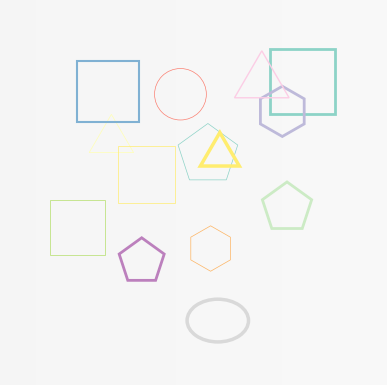[{"shape": "square", "thickness": 2, "radius": 0.42, "center": [0.781, 0.789]}, {"shape": "pentagon", "thickness": 0.5, "radius": 0.4, "center": [0.537, 0.598]}, {"shape": "triangle", "thickness": 0.5, "radius": 0.33, "center": [0.287, 0.637]}, {"shape": "hexagon", "thickness": 2, "radius": 0.33, "center": [0.729, 0.711]}, {"shape": "circle", "thickness": 0.5, "radius": 0.33, "center": [0.466, 0.755]}, {"shape": "square", "thickness": 1.5, "radius": 0.4, "center": [0.279, 0.762]}, {"shape": "hexagon", "thickness": 0.5, "radius": 0.29, "center": [0.543, 0.354]}, {"shape": "square", "thickness": 0.5, "radius": 0.35, "center": [0.2, 0.41]}, {"shape": "triangle", "thickness": 1, "radius": 0.41, "center": [0.676, 0.787]}, {"shape": "oval", "thickness": 2.5, "radius": 0.4, "center": [0.562, 0.167]}, {"shape": "pentagon", "thickness": 2, "radius": 0.31, "center": [0.366, 0.321]}, {"shape": "pentagon", "thickness": 2, "radius": 0.33, "center": [0.741, 0.461]}, {"shape": "triangle", "thickness": 2.5, "radius": 0.29, "center": [0.567, 0.598]}, {"shape": "square", "thickness": 0.5, "radius": 0.37, "center": [0.379, 0.548]}]